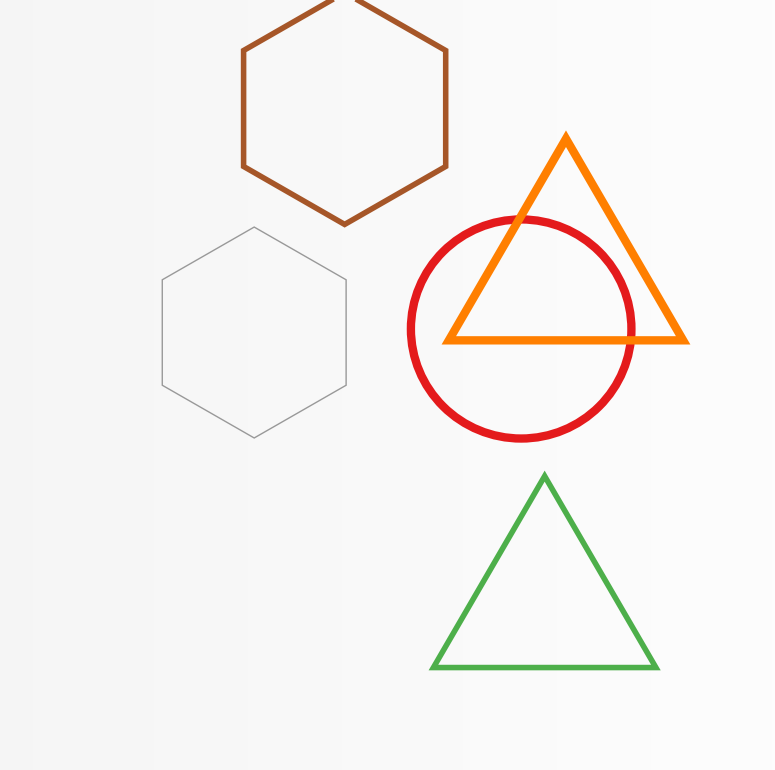[{"shape": "circle", "thickness": 3, "radius": 0.71, "center": [0.672, 0.573]}, {"shape": "triangle", "thickness": 2, "radius": 0.83, "center": [0.703, 0.216]}, {"shape": "triangle", "thickness": 3, "radius": 0.87, "center": [0.73, 0.645]}, {"shape": "hexagon", "thickness": 2, "radius": 0.75, "center": [0.445, 0.859]}, {"shape": "hexagon", "thickness": 0.5, "radius": 0.68, "center": [0.328, 0.568]}]